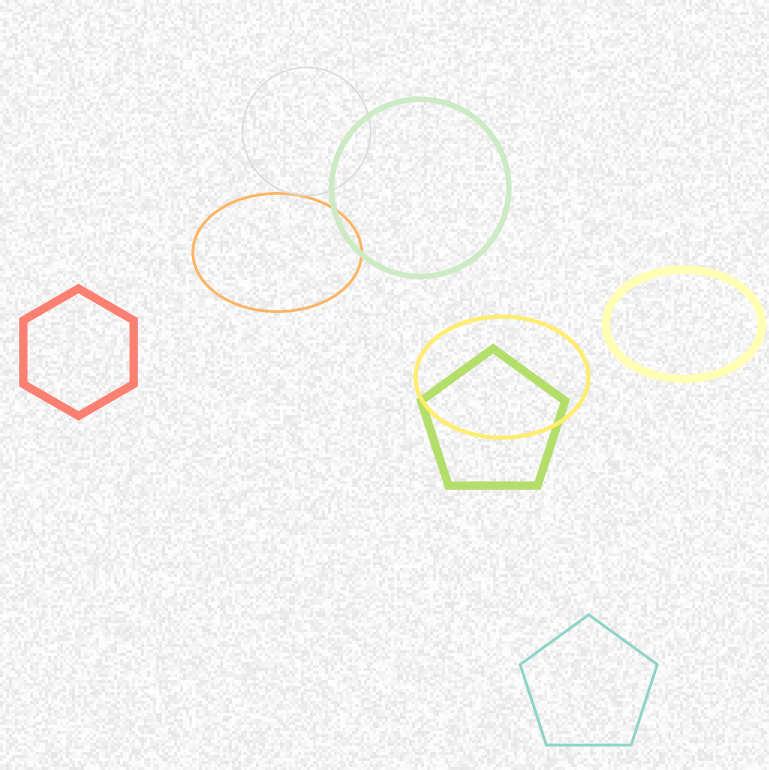[{"shape": "pentagon", "thickness": 1, "radius": 0.47, "center": [0.765, 0.108]}, {"shape": "oval", "thickness": 3, "radius": 0.51, "center": [0.888, 0.579]}, {"shape": "hexagon", "thickness": 3, "radius": 0.41, "center": [0.102, 0.543]}, {"shape": "oval", "thickness": 1, "radius": 0.55, "center": [0.36, 0.672]}, {"shape": "pentagon", "thickness": 3, "radius": 0.49, "center": [0.64, 0.449]}, {"shape": "circle", "thickness": 0.5, "radius": 0.42, "center": [0.398, 0.829]}, {"shape": "circle", "thickness": 2, "radius": 0.58, "center": [0.546, 0.756]}, {"shape": "oval", "thickness": 1.5, "radius": 0.56, "center": [0.652, 0.51]}]